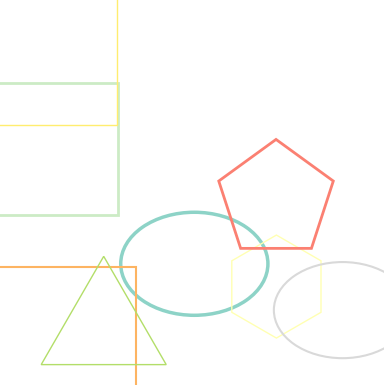[{"shape": "oval", "thickness": 2.5, "radius": 0.96, "center": [0.505, 0.315]}, {"shape": "hexagon", "thickness": 1, "radius": 0.67, "center": [0.718, 0.256]}, {"shape": "pentagon", "thickness": 2, "radius": 0.78, "center": [0.717, 0.481]}, {"shape": "square", "thickness": 1.5, "radius": 0.89, "center": [0.174, 0.128]}, {"shape": "triangle", "thickness": 1, "radius": 0.94, "center": [0.269, 0.147]}, {"shape": "oval", "thickness": 1.5, "radius": 0.89, "center": [0.89, 0.194]}, {"shape": "square", "thickness": 2, "radius": 0.85, "center": [0.136, 0.612]}, {"shape": "square", "thickness": 1, "radius": 0.86, "center": [0.134, 0.848]}]